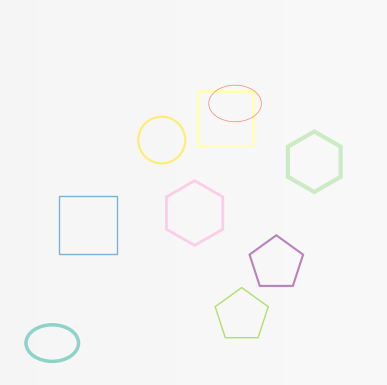[{"shape": "oval", "thickness": 2.5, "radius": 0.34, "center": [0.135, 0.109]}, {"shape": "square", "thickness": 2, "radius": 0.35, "center": [0.582, 0.693]}, {"shape": "oval", "thickness": 0.5, "radius": 0.34, "center": [0.607, 0.731]}, {"shape": "square", "thickness": 1, "radius": 0.37, "center": [0.228, 0.415]}, {"shape": "pentagon", "thickness": 1, "radius": 0.36, "center": [0.624, 0.181]}, {"shape": "hexagon", "thickness": 2, "radius": 0.42, "center": [0.502, 0.447]}, {"shape": "pentagon", "thickness": 1.5, "radius": 0.36, "center": [0.713, 0.316]}, {"shape": "hexagon", "thickness": 3, "radius": 0.39, "center": [0.811, 0.58]}, {"shape": "circle", "thickness": 1.5, "radius": 0.3, "center": [0.417, 0.636]}]